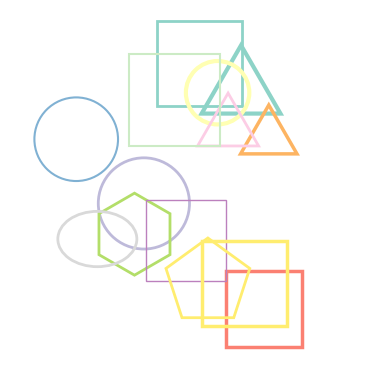[{"shape": "triangle", "thickness": 3, "radius": 0.59, "center": [0.626, 0.764]}, {"shape": "square", "thickness": 2, "radius": 0.55, "center": [0.518, 0.835]}, {"shape": "circle", "thickness": 3, "radius": 0.41, "center": [0.565, 0.759]}, {"shape": "circle", "thickness": 2, "radius": 0.59, "center": [0.374, 0.472]}, {"shape": "square", "thickness": 2.5, "radius": 0.49, "center": [0.685, 0.198]}, {"shape": "circle", "thickness": 1.5, "radius": 0.54, "center": [0.198, 0.638]}, {"shape": "triangle", "thickness": 2.5, "radius": 0.42, "center": [0.698, 0.643]}, {"shape": "hexagon", "thickness": 2, "radius": 0.53, "center": [0.349, 0.392]}, {"shape": "triangle", "thickness": 2, "radius": 0.46, "center": [0.592, 0.667]}, {"shape": "oval", "thickness": 2, "radius": 0.51, "center": [0.253, 0.379]}, {"shape": "square", "thickness": 1, "radius": 0.52, "center": [0.483, 0.376]}, {"shape": "square", "thickness": 1.5, "radius": 0.6, "center": [0.453, 0.74]}, {"shape": "square", "thickness": 2.5, "radius": 0.55, "center": [0.635, 0.264]}, {"shape": "pentagon", "thickness": 2, "radius": 0.57, "center": [0.54, 0.267]}]